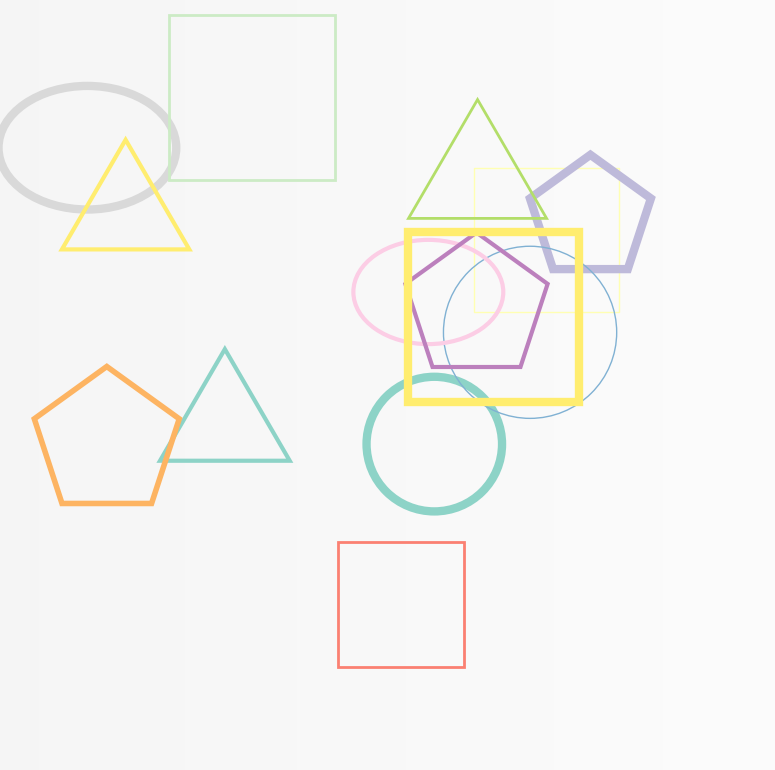[{"shape": "triangle", "thickness": 1.5, "radius": 0.48, "center": [0.29, 0.45]}, {"shape": "circle", "thickness": 3, "radius": 0.44, "center": [0.56, 0.423]}, {"shape": "square", "thickness": 0.5, "radius": 0.47, "center": [0.706, 0.689]}, {"shape": "pentagon", "thickness": 3, "radius": 0.41, "center": [0.762, 0.717]}, {"shape": "square", "thickness": 1, "radius": 0.41, "center": [0.517, 0.215]}, {"shape": "circle", "thickness": 0.5, "radius": 0.56, "center": [0.684, 0.568]}, {"shape": "pentagon", "thickness": 2, "radius": 0.49, "center": [0.138, 0.426]}, {"shape": "triangle", "thickness": 1, "radius": 0.51, "center": [0.616, 0.768]}, {"shape": "oval", "thickness": 1.5, "radius": 0.48, "center": [0.553, 0.621]}, {"shape": "oval", "thickness": 3, "radius": 0.57, "center": [0.113, 0.808]}, {"shape": "pentagon", "thickness": 1.5, "radius": 0.48, "center": [0.615, 0.601]}, {"shape": "square", "thickness": 1, "radius": 0.54, "center": [0.325, 0.874]}, {"shape": "square", "thickness": 3, "radius": 0.55, "center": [0.636, 0.589]}, {"shape": "triangle", "thickness": 1.5, "radius": 0.47, "center": [0.162, 0.724]}]